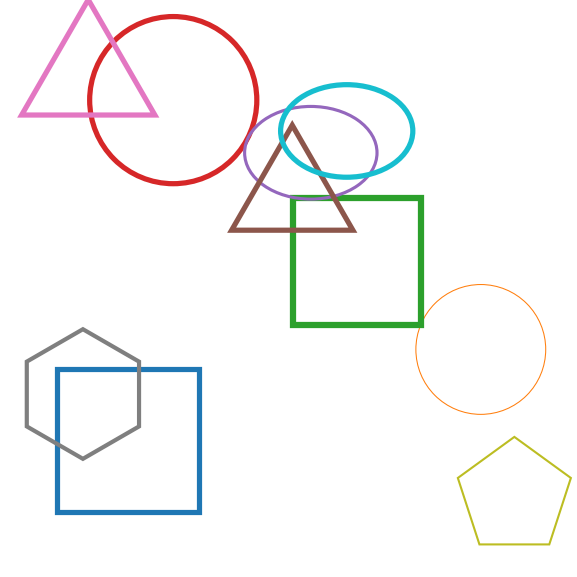[{"shape": "square", "thickness": 2.5, "radius": 0.62, "center": [0.222, 0.237]}, {"shape": "circle", "thickness": 0.5, "radius": 0.56, "center": [0.833, 0.394]}, {"shape": "square", "thickness": 3, "radius": 0.55, "center": [0.618, 0.546]}, {"shape": "circle", "thickness": 2.5, "radius": 0.72, "center": [0.3, 0.826]}, {"shape": "oval", "thickness": 1.5, "radius": 0.57, "center": [0.538, 0.735]}, {"shape": "triangle", "thickness": 2.5, "radius": 0.61, "center": [0.506, 0.661]}, {"shape": "triangle", "thickness": 2.5, "radius": 0.67, "center": [0.153, 0.867]}, {"shape": "hexagon", "thickness": 2, "radius": 0.56, "center": [0.144, 0.317]}, {"shape": "pentagon", "thickness": 1, "radius": 0.51, "center": [0.891, 0.14]}, {"shape": "oval", "thickness": 2.5, "radius": 0.57, "center": [0.6, 0.772]}]